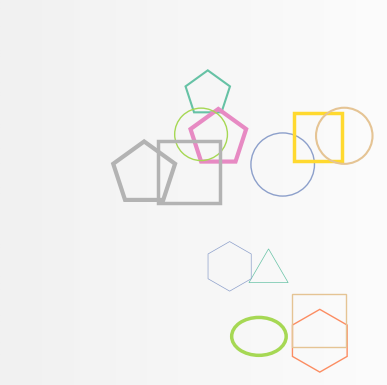[{"shape": "pentagon", "thickness": 1.5, "radius": 0.3, "center": [0.536, 0.757]}, {"shape": "triangle", "thickness": 0.5, "radius": 0.29, "center": [0.693, 0.295]}, {"shape": "hexagon", "thickness": 1, "radius": 0.41, "center": [0.825, 0.115]}, {"shape": "hexagon", "thickness": 0.5, "radius": 0.32, "center": [0.593, 0.308]}, {"shape": "circle", "thickness": 1, "radius": 0.41, "center": [0.73, 0.573]}, {"shape": "pentagon", "thickness": 3, "radius": 0.38, "center": [0.563, 0.641]}, {"shape": "circle", "thickness": 1, "radius": 0.34, "center": [0.519, 0.651]}, {"shape": "oval", "thickness": 2.5, "radius": 0.35, "center": [0.668, 0.126]}, {"shape": "square", "thickness": 2.5, "radius": 0.31, "center": [0.821, 0.645]}, {"shape": "square", "thickness": 1, "radius": 0.35, "center": [0.824, 0.168]}, {"shape": "circle", "thickness": 1.5, "radius": 0.36, "center": [0.888, 0.647]}, {"shape": "pentagon", "thickness": 3, "radius": 0.42, "center": [0.372, 0.549]}, {"shape": "square", "thickness": 2.5, "radius": 0.4, "center": [0.487, 0.552]}]